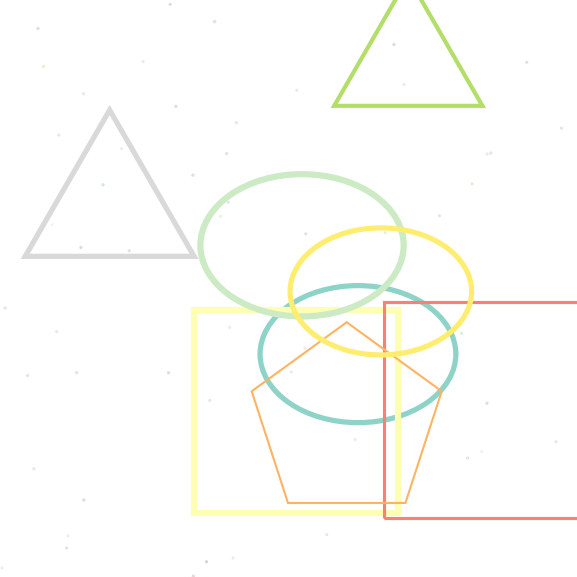[{"shape": "oval", "thickness": 2.5, "radius": 0.85, "center": [0.62, 0.386]}, {"shape": "square", "thickness": 3, "radius": 0.88, "center": [0.513, 0.286]}, {"shape": "square", "thickness": 1.5, "radius": 0.94, "center": [0.851, 0.289]}, {"shape": "pentagon", "thickness": 1, "radius": 0.86, "center": [0.6, 0.268]}, {"shape": "triangle", "thickness": 2, "radius": 0.74, "center": [0.707, 0.89]}, {"shape": "triangle", "thickness": 2.5, "radius": 0.84, "center": [0.19, 0.64]}, {"shape": "oval", "thickness": 3, "radius": 0.88, "center": [0.523, 0.574]}, {"shape": "oval", "thickness": 2.5, "radius": 0.79, "center": [0.659, 0.495]}]